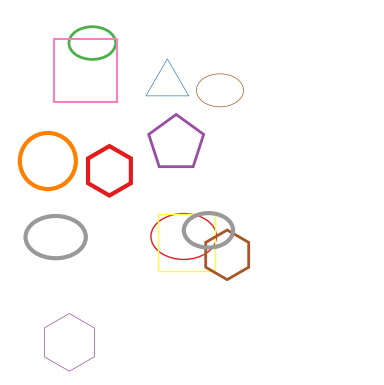[{"shape": "oval", "thickness": 1, "radius": 0.43, "center": [0.477, 0.386]}, {"shape": "hexagon", "thickness": 3, "radius": 0.32, "center": [0.284, 0.556]}, {"shape": "triangle", "thickness": 0.5, "radius": 0.32, "center": [0.435, 0.783]}, {"shape": "oval", "thickness": 2, "radius": 0.3, "center": [0.24, 0.888]}, {"shape": "hexagon", "thickness": 0.5, "radius": 0.37, "center": [0.18, 0.111]}, {"shape": "pentagon", "thickness": 2, "radius": 0.37, "center": [0.458, 0.628]}, {"shape": "circle", "thickness": 3, "radius": 0.36, "center": [0.124, 0.582]}, {"shape": "square", "thickness": 1, "radius": 0.37, "center": [0.484, 0.37]}, {"shape": "hexagon", "thickness": 2, "radius": 0.32, "center": [0.59, 0.338]}, {"shape": "oval", "thickness": 0.5, "radius": 0.31, "center": [0.571, 0.765]}, {"shape": "square", "thickness": 1.5, "radius": 0.41, "center": [0.222, 0.816]}, {"shape": "oval", "thickness": 3, "radius": 0.32, "center": [0.541, 0.402]}, {"shape": "oval", "thickness": 3, "radius": 0.39, "center": [0.145, 0.384]}]